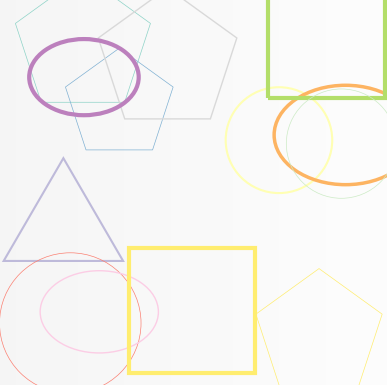[{"shape": "pentagon", "thickness": 0.5, "radius": 0.92, "center": [0.214, 0.883]}, {"shape": "circle", "thickness": 1.5, "radius": 0.69, "center": [0.72, 0.636]}, {"shape": "triangle", "thickness": 1.5, "radius": 0.89, "center": [0.164, 0.411]}, {"shape": "circle", "thickness": 0.5, "radius": 0.91, "center": [0.181, 0.161]}, {"shape": "pentagon", "thickness": 0.5, "radius": 0.73, "center": [0.308, 0.729]}, {"shape": "oval", "thickness": 2.5, "radius": 0.92, "center": [0.892, 0.649]}, {"shape": "square", "thickness": 3, "radius": 0.76, "center": [0.842, 0.897]}, {"shape": "oval", "thickness": 1, "radius": 0.76, "center": [0.256, 0.19]}, {"shape": "pentagon", "thickness": 1, "radius": 0.94, "center": [0.432, 0.843]}, {"shape": "oval", "thickness": 3, "radius": 0.71, "center": [0.217, 0.8]}, {"shape": "circle", "thickness": 0.5, "radius": 0.71, "center": [0.881, 0.627]}, {"shape": "square", "thickness": 3, "radius": 0.81, "center": [0.496, 0.193]}, {"shape": "pentagon", "thickness": 0.5, "radius": 0.86, "center": [0.823, 0.131]}]